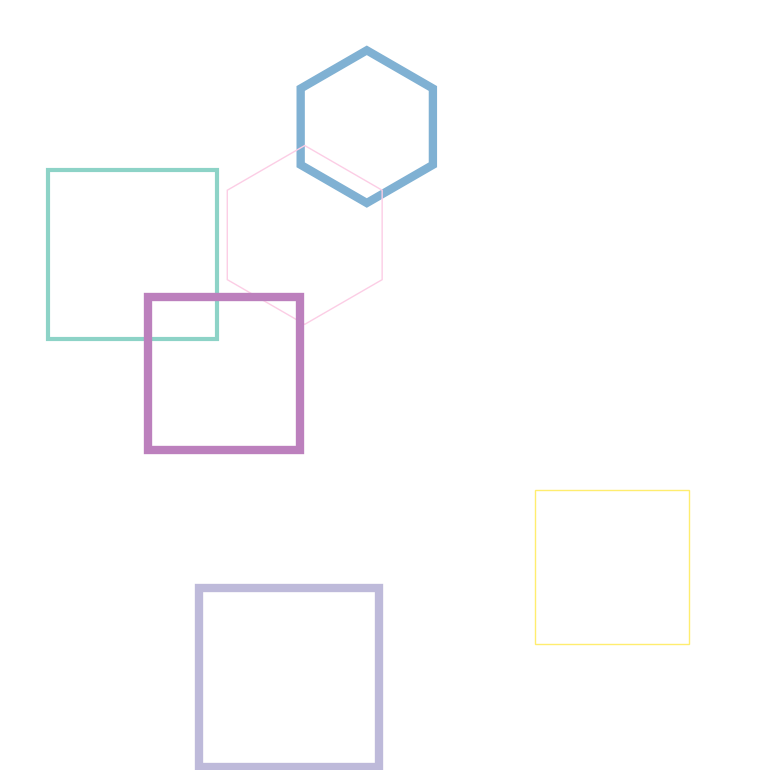[{"shape": "square", "thickness": 1.5, "radius": 0.55, "center": [0.172, 0.669]}, {"shape": "square", "thickness": 3, "radius": 0.58, "center": [0.375, 0.12]}, {"shape": "hexagon", "thickness": 3, "radius": 0.5, "center": [0.476, 0.836]}, {"shape": "hexagon", "thickness": 0.5, "radius": 0.58, "center": [0.396, 0.695]}, {"shape": "square", "thickness": 3, "radius": 0.5, "center": [0.291, 0.515]}, {"shape": "square", "thickness": 0.5, "radius": 0.5, "center": [0.795, 0.264]}]